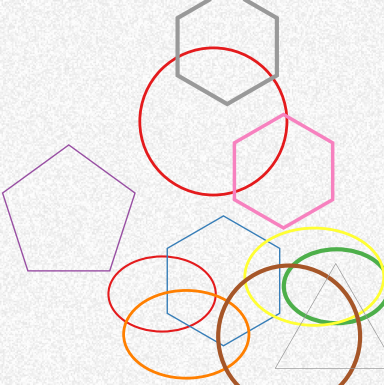[{"shape": "circle", "thickness": 2, "radius": 0.96, "center": [0.554, 0.685]}, {"shape": "oval", "thickness": 1.5, "radius": 0.7, "center": [0.421, 0.236]}, {"shape": "hexagon", "thickness": 1, "radius": 0.84, "center": [0.58, 0.271]}, {"shape": "oval", "thickness": 3, "radius": 0.69, "center": [0.874, 0.257]}, {"shape": "pentagon", "thickness": 1, "radius": 0.9, "center": [0.179, 0.443]}, {"shape": "oval", "thickness": 2, "radius": 0.81, "center": [0.484, 0.132]}, {"shape": "oval", "thickness": 2, "radius": 0.9, "center": [0.816, 0.281]}, {"shape": "circle", "thickness": 3, "radius": 0.92, "center": [0.751, 0.126]}, {"shape": "hexagon", "thickness": 2.5, "radius": 0.74, "center": [0.736, 0.555]}, {"shape": "triangle", "thickness": 0.5, "radius": 0.91, "center": [0.872, 0.134]}, {"shape": "hexagon", "thickness": 3, "radius": 0.74, "center": [0.59, 0.879]}]